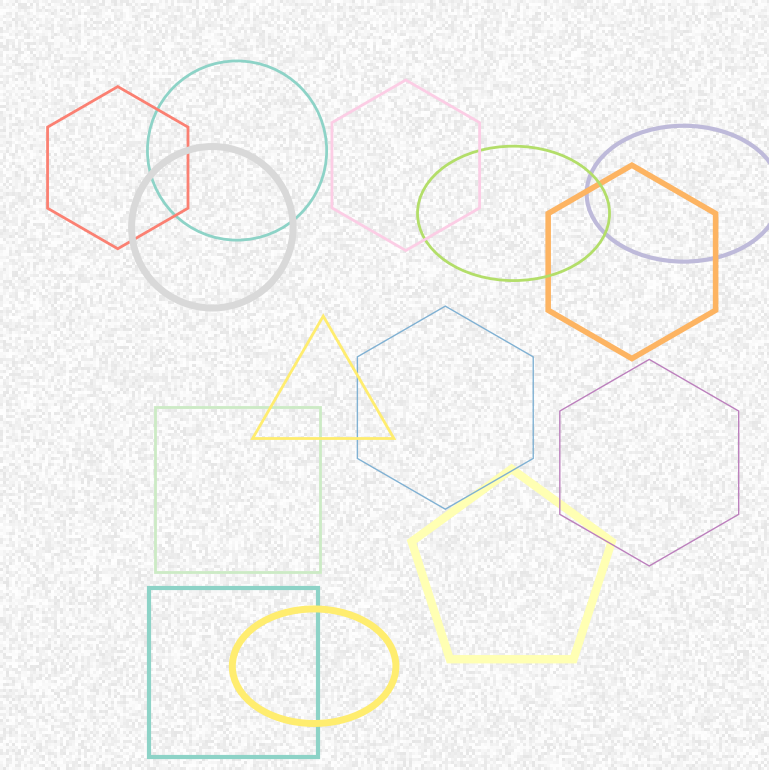[{"shape": "circle", "thickness": 1, "radius": 0.58, "center": [0.308, 0.804]}, {"shape": "square", "thickness": 1.5, "radius": 0.55, "center": [0.303, 0.127]}, {"shape": "pentagon", "thickness": 3, "radius": 0.68, "center": [0.665, 0.254]}, {"shape": "oval", "thickness": 1.5, "radius": 0.63, "center": [0.888, 0.748]}, {"shape": "hexagon", "thickness": 1, "radius": 0.53, "center": [0.153, 0.782]}, {"shape": "hexagon", "thickness": 0.5, "radius": 0.66, "center": [0.578, 0.471]}, {"shape": "hexagon", "thickness": 2, "radius": 0.63, "center": [0.821, 0.66]}, {"shape": "oval", "thickness": 1, "radius": 0.62, "center": [0.667, 0.723]}, {"shape": "hexagon", "thickness": 1, "radius": 0.55, "center": [0.527, 0.785]}, {"shape": "circle", "thickness": 2.5, "radius": 0.52, "center": [0.276, 0.705]}, {"shape": "hexagon", "thickness": 0.5, "radius": 0.67, "center": [0.843, 0.399]}, {"shape": "square", "thickness": 1, "radius": 0.54, "center": [0.309, 0.364]}, {"shape": "oval", "thickness": 2.5, "radius": 0.53, "center": [0.408, 0.135]}, {"shape": "triangle", "thickness": 1, "radius": 0.53, "center": [0.42, 0.484]}]